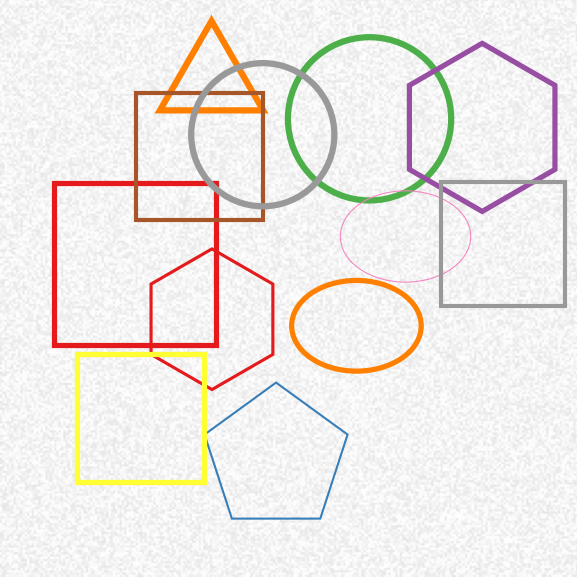[{"shape": "hexagon", "thickness": 1.5, "radius": 0.61, "center": [0.367, 0.446]}, {"shape": "square", "thickness": 2.5, "radius": 0.7, "center": [0.234, 0.542]}, {"shape": "pentagon", "thickness": 1, "radius": 0.65, "center": [0.478, 0.206]}, {"shape": "circle", "thickness": 3, "radius": 0.71, "center": [0.64, 0.793]}, {"shape": "hexagon", "thickness": 2.5, "radius": 0.73, "center": [0.835, 0.779]}, {"shape": "triangle", "thickness": 3, "radius": 0.52, "center": [0.366, 0.86]}, {"shape": "oval", "thickness": 2.5, "radius": 0.56, "center": [0.617, 0.435]}, {"shape": "square", "thickness": 2.5, "radius": 0.55, "center": [0.243, 0.276]}, {"shape": "square", "thickness": 2, "radius": 0.55, "center": [0.345, 0.728]}, {"shape": "oval", "thickness": 0.5, "radius": 0.56, "center": [0.702, 0.59]}, {"shape": "square", "thickness": 2, "radius": 0.54, "center": [0.872, 0.576]}, {"shape": "circle", "thickness": 3, "radius": 0.62, "center": [0.455, 0.766]}]